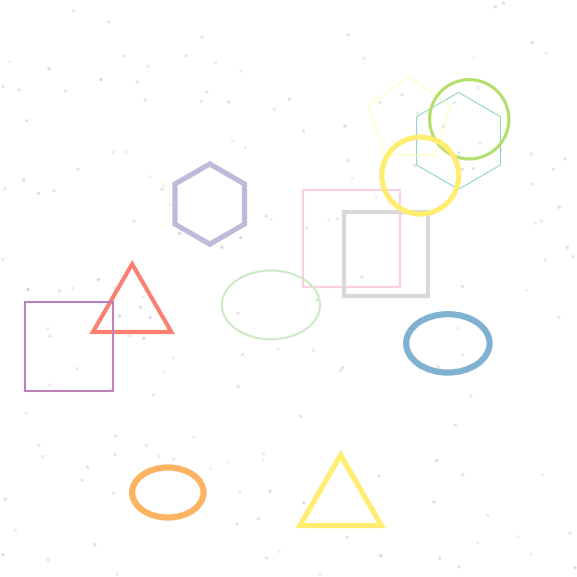[{"shape": "hexagon", "thickness": 0.5, "radius": 0.42, "center": [0.794, 0.755]}, {"shape": "pentagon", "thickness": 0.5, "radius": 0.38, "center": [0.709, 0.791]}, {"shape": "hexagon", "thickness": 2.5, "radius": 0.35, "center": [0.363, 0.646]}, {"shape": "triangle", "thickness": 2, "radius": 0.39, "center": [0.229, 0.464]}, {"shape": "oval", "thickness": 3, "radius": 0.36, "center": [0.776, 0.405]}, {"shape": "oval", "thickness": 3, "radius": 0.31, "center": [0.291, 0.146]}, {"shape": "circle", "thickness": 1.5, "radius": 0.34, "center": [0.813, 0.793]}, {"shape": "square", "thickness": 1, "radius": 0.42, "center": [0.609, 0.586]}, {"shape": "square", "thickness": 2, "radius": 0.37, "center": [0.669, 0.559]}, {"shape": "square", "thickness": 1, "radius": 0.38, "center": [0.119, 0.399]}, {"shape": "oval", "thickness": 1, "radius": 0.43, "center": [0.469, 0.471]}, {"shape": "triangle", "thickness": 2.5, "radius": 0.41, "center": [0.59, 0.13]}, {"shape": "circle", "thickness": 2.5, "radius": 0.33, "center": [0.728, 0.695]}]